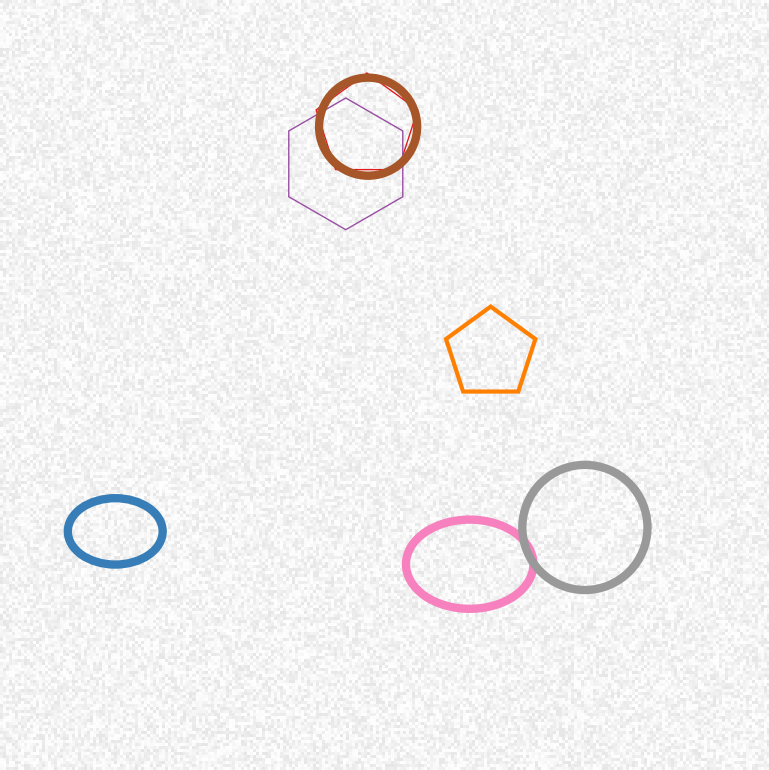[{"shape": "pentagon", "thickness": 0.5, "radius": 0.35, "center": [0.476, 0.836]}, {"shape": "oval", "thickness": 3, "radius": 0.31, "center": [0.15, 0.31]}, {"shape": "hexagon", "thickness": 0.5, "radius": 0.43, "center": [0.449, 0.787]}, {"shape": "pentagon", "thickness": 1.5, "radius": 0.31, "center": [0.637, 0.541]}, {"shape": "circle", "thickness": 3, "radius": 0.32, "center": [0.478, 0.835]}, {"shape": "oval", "thickness": 3, "radius": 0.41, "center": [0.61, 0.267]}, {"shape": "circle", "thickness": 3, "radius": 0.41, "center": [0.76, 0.315]}]